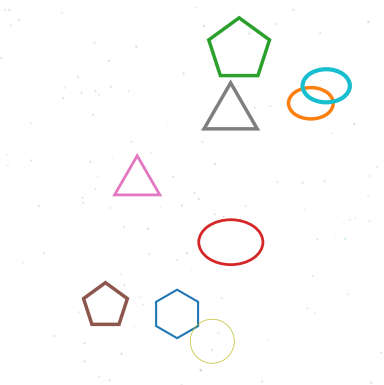[{"shape": "hexagon", "thickness": 1.5, "radius": 0.31, "center": [0.46, 0.185]}, {"shape": "oval", "thickness": 2.5, "radius": 0.29, "center": [0.807, 0.732]}, {"shape": "pentagon", "thickness": 2.5, "radius": 0.41, "center": [0.621, 0.871]}, {"shape": "oval", "thickness": 2, "radius": 0.42, "center": [0.6, 0.371]}, {"shape": "pentagon", "thickness": 2.5, "radius": 0.3, "center": [0.274, 0.206]}, {"shape": "triangle", "thickness": 2, "radius": 0.34, "center": [0.356, 0.528]}, {"shape": "triangle", "thickness": 2.5, "radius": 0.4, "center": [0.599, 0.705]}, {"shape": "circle", "thickness": 0.5, "radius": 0.29, "center": [0.551, 0.114]}, {"shape": "oval", "thickness": 3, "radius": 0.31, "center": [0.847, 0.777]}]